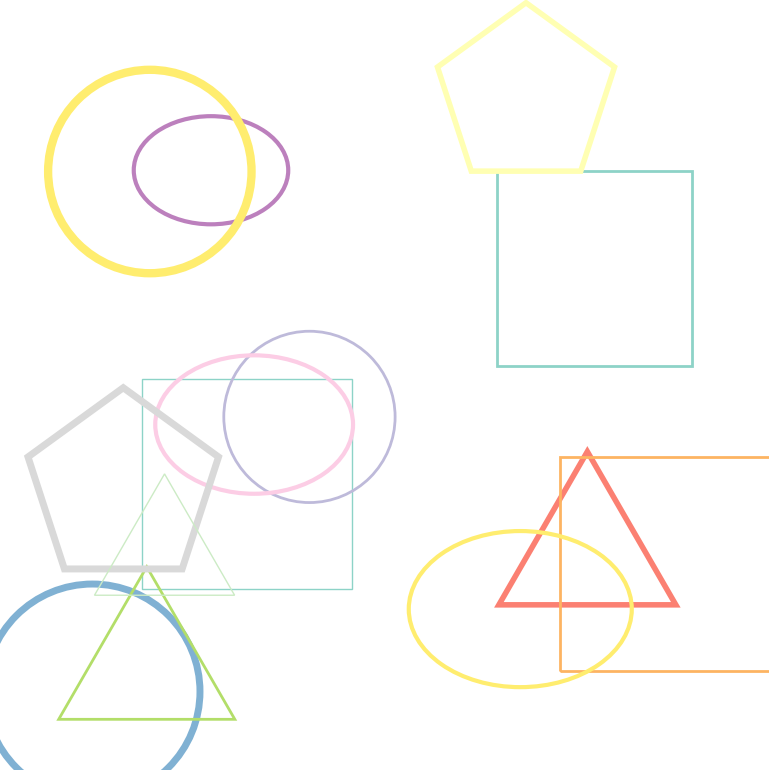[{"shape": "square", "thickness": 1, "radius": 0.63, "center": [0.772, 0.651]}, {"shape": "square", "thickness": 0.5, "radius": 0.68, "center": [0.321, 0.371]}, {"shape": "pentagon", "thickness": 2, "radius": 0.6, "center": [0.683, 0.876]}, {"shape": "circle", "thickness": 1, "radius": 0.56, "center": [0.402, 0.459]}, {"shape": "triangle", "thickness": 2, "radius": 0.66, "center": [0.763, 0.281]}, {"shape": "circle", "thickness": 2.5, "radius": 0.7, "center": [0.12, 0.102]}, {"shape": "square", "thickness": 1, "radius": 0.7, "center": [0.867, 0.268]}, {"shape": "triangle", "thickness": 1, "radius": 0.66, "center": [0.191, 0.132]}, {"shape": "oval", "thickness": 1.5, "radius": 0.64, "center": [0.33, 0.449]}, {"shape": "pentagon", "thickness": 2.5, "radius": 0.65, "center": [0.16, 0.366]}, {"shape": "oval", "thickness": 1.5, "radius": 0.5, "center": [0.274, 0.779]}, {"shape": "triangle", "thickness": 0.5, "radius": 0.53, "center": [0.214, 0.279]}, {"shape": "oval", "thickness": 1.5, "radius": 0.72, "center": [0.676, 0.209]}, {"shape": "circle", "thickness": 3, "radius": 0.66, "center": [0.195, 0.777]}]